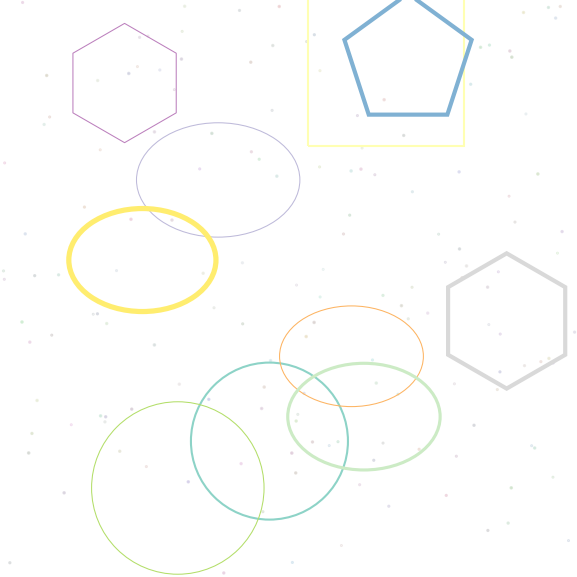[{"shape": "circle", "thickness": 1, "radius": 0.68, "center": [0.467, 0.235]}, {"shape": "square", "thickness": 1, "radius": 0.68, "center": [0.669, 0.881]}, {"shape": "oval", "thickness": 0.5, "radius": 0.71, "center": [0.378, 0.688]}, {"shape": "pentagon", "thickness": 2, "radius": 0.58, "center": [0.707, 0.894]}, {"shape": "oval", "thickness": 0.5, "radius": 0.62, "center": [0.609, 0.382]}, {"shape": "circle", "thickness": 0.5, "radius": 0.75, "center": [0.308, 0.154]}, {"shape": "hexagon", "thickness": 2, "radius": 0.59, "center": [0.877, 0.443]}, {"shape": "hexagon", "thickness": 0.5, "radius": 0.52, "center": [0.216, 0.855]}, {"shape": "oval", "thickness": 1.5, "radius": 0.66, "center": [0.63, 0.278]}, {"shape": "oval", "thickness": 2.5, "radius": 0.64, "center": [0.247, 0.549]}]